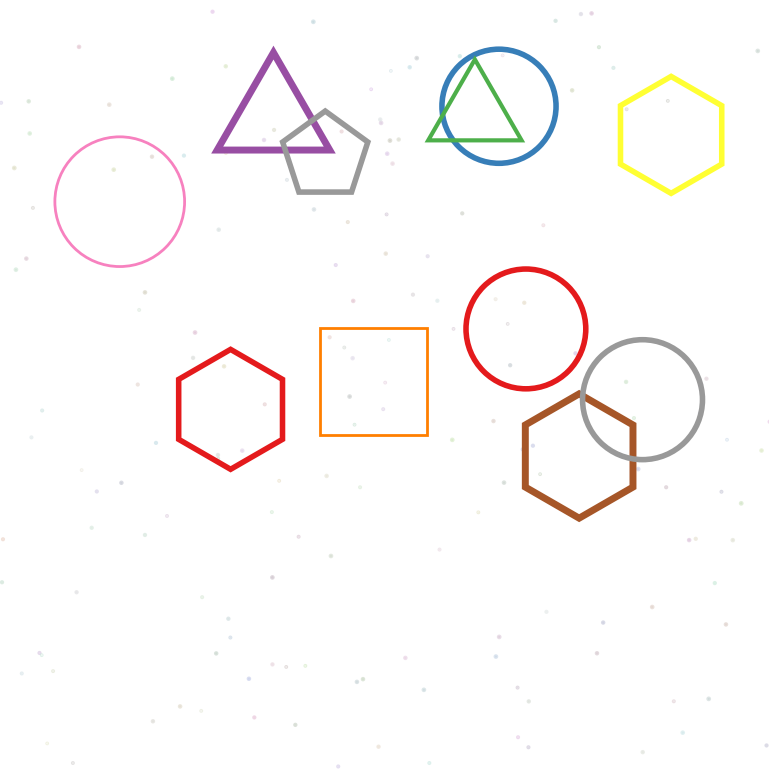[{"shape": "hexagon", "thickness": 2, "radius": 0.39, "center": [0.299, 0.468]}, {"shape": "circle", "thickness": 2, "radius": 0.39, "center": [0.683, 0.573]}, {"shape": "circle", "thickness": 2, "radius": 0.37, "center": [0.648, 0.862]}, {"shape": "triangle", "thickness": 1.5, "radius": 0.35, "center": [0.617, 0.853]}, {"shape": "triangle", "thickness": 2.5, "radius": 0.42, "center": [0.355, 0.847]}, {"shape": "square", "thickness": 1, "radius": 0.35, "center": [0.485, 0.505]}, {"shape": "hexagon", "thickness": 2, "radius": 0.38, "center": [0.872, 0.825]}, {"shape": "hexagon", "thickness": 2.5, "radius": 0.4, "center": [0.752, 0.408]}, {"shape": "circle", "thickness": 1, "radius": 0.42, "center": [0.156, 0.738]}, {"shape": "circle", "thickness": 2, "radius": 0.39, "center": [0.834, 0.481]}, {"shape": "pentagon", "thickness": 2, "radius": 0.29, "center": [0.422, 0.798]}]